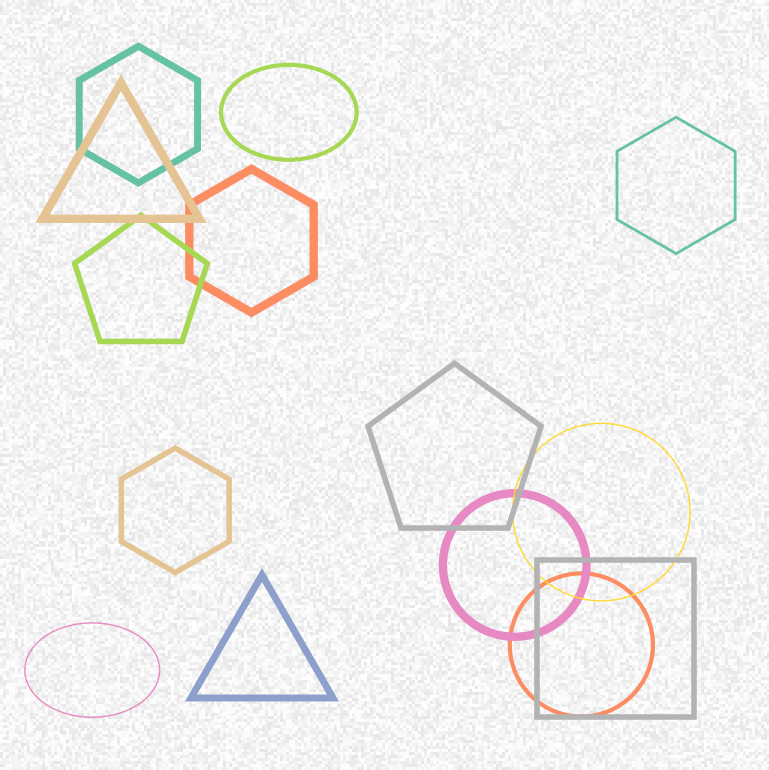[{"shape": "hexagon", "thickness": 1, "radius": 0.44, "center": [0.878, 0.759]}, {"shape": "hexagon", "thickness": 2.5, "radius": 0.44, "center": [0.18, 0.851]}, {"shape": "circle", "thickness": 1.5, "radius": 0.46, "center": [0.755, 0.162]}, {"shape": "hexagon", "thickness": 3, "radius": 0.47, "center": [0.327, 0.687]}, {"shape": "triangle", "thickness": 2.5, "radius": 0.53, "center": [0.34, 0.147]}, {"shape": "oval", "thickness": 0.5, "radius": 0.44, "center": [0.12, 0.13]}, {"shape": "circle", "thickness": 3, "radius": 0.47, "center": [0.668, 0.266]}, {"shape": "pentagon", "thickness": 2, "radius": 0.45, "center": [0.183, 0.63]}, {"shape": "oval", "thickness": 1.5, "radius": 0.44, "center": [0.375, 0.854]}, {"shape": "circle", "thickness": 0.5, "radius": 0.58, "center": [0.781, 0.335]}, {"shape": "hexagon", "thickness": 2, "radius": 0.4, "center": [0.228, 0.337]}, {"shape": "triangle", "thickness": 3, "radius": 0.59, "center": [0.157, 0.775]}, {"shape": "pentagon", "thickness": 2, "radius": 0.59, "center": [0.59, 0.41]}, {"shape": "square", "thickness": 2, "radius": 0.51, "center": [0.799, 0.171]}]